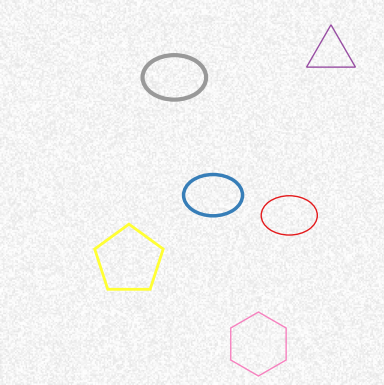[{"shape": "oval", "thickness": 1, "radius": 0.36, "center": [0.751, 0.441]}, {"shape": "oval", "thickness": 2.5, "radius": 0.38, "center": [0.553, 0.493]}, {"shape": "triangle", "thickness": 1, "radius": 0.37, "center": [0.86, 0.862]}, {"shape": "pentagon", "thickness": 2, "radius": 0.47, "center": [0.335, 0.324]}, {"shape": "hexagon", "thickness": 1, "radius": 0.42, "center": [0.671, 0.106]}, {"shape": "oval", "thickness": 3, "radius": 0.41, "center": [0.453, 0.799]}]